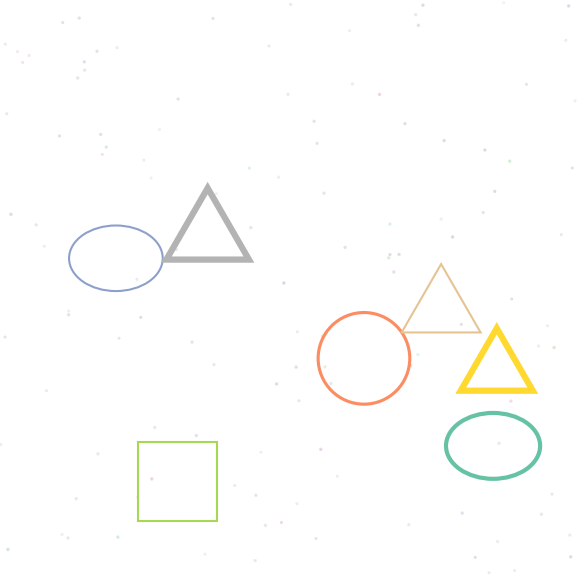[{"shape": "oval", "thickness": 2, "radius": 0.41, "center": [0.854, 0.227]}, {"shape": "circle", "thickness": 1.5, "radius": 0.4, "center": [0.63, 0.379]}, {"shape": "oval", "thickness": 1, "radius": 0.41, "center": [0.201, 0.552]}, {"shape": "square", "thickness": 1, "radius": 0.34, "center": [0.308, 0.165]}, {"shape": "triangle", "thickness": 3, "radius": 0.36, "center": [0.86, 0.359]}, {"shape": "triangle", "thickness": 1, "radius": 0.39, "center": [0.764, 0.463]}, {"shape": "triangle", "thickness": 3, "radius": 0.41, "center": [0.36, 0.591]}]